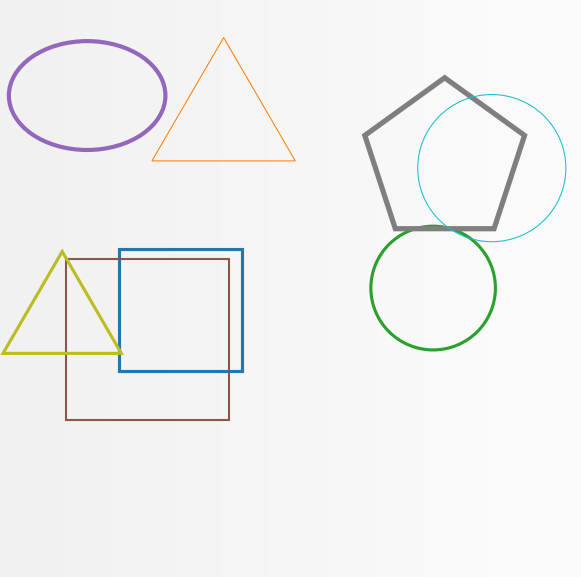[{"shape": "square", "thickness": 1.5, "radius": 0.53, "center": [0.31, 0.462]}, {"shape": "triangle", "thickness": 0.5, "radius": 0.71, "center": [0.385, 0.792]}, {"shape": "circle", "thickness": 1.5, "radius": 0.54, "center": [0.745, 0.5]}, {"shape": "oval", "thickness": 2, "radius": 0.67, "center": [0.15, 0.834]}, {"shape": "square", "thickness": 1, "radius": 0.7, "center": [0.254, 0.411]}, {"shape": "pentagon", "thickness": 2.5, "radius": 0.72, "center": [0.765, 0.72]}, {"shape": "triangle", "thickness": 1.5, "radius": 0.59, "center": [0.107, 0.446]}, {"shape": "circle", "thickness": 0.5, "radius": 0.64, "center": [0.846, 0.708]}]